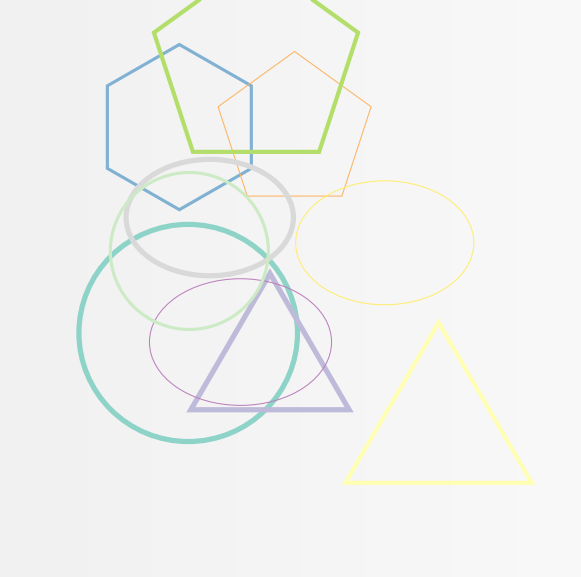[{"shape": "circle", "thickness": 2.5, "radius": 0.94, "center": [0.324, 0.423]}, {"shape": "triangle", "thickness": 2, "radius": 0.92, "center": [0.755, 0.256]}, {"shape": "triangle", "thickness": 2.5, "radius": 0.79, "center": [0.464, 0.368]}, {"shape": "hexagon", "thickness": 1.5, "radius": 0.71, "center": [0.309, 0.779]}, {"shape": "pentagon", "thickness": 0.5, "radius": 0.69, "center": [0.507, 0.772]}, {"shape": "pentagon", "thickness": 2, "radius": 0.92, "center": [0.44, 0.886]}, {"shape": "oval", "thickness": 2.5, "radius": 0.72, "center": [0.361, 0.622]}, {"shape": "oval", "thickness": 0.5, "radius": 0.78, "center": [0.414, 0.407]}, {"shape": "circle", "thickness": 1.5, "radius": 0.68, "center": [0.326, 0.565]}, {"shape": "oval", "thickness": 0.5, "radius": 0.77, "center": [0.662, 0.579]}]